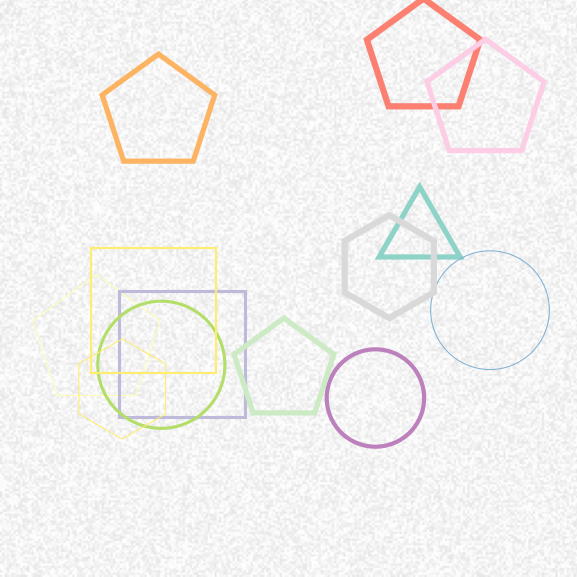[{"shape": "triangle", "thickness": 2.5, "radius": 0.41, "center": [0.727, 0.595]}, {"shape": "pentagon", "thickness": 0.5, "radius": 0.58, "center": [0.167, 0.408]}, {"shape": "square", "thickness": 1.5, "radius": 0.55, "center": [0.315, 0.386]}, {"shape": "pentagon", "thickness": 3, "radius": 0.52, "center": [0.733, 0.898]}, {"shape": "circle", "thickness": 0.5, "radius": 0.51, "center": [0.848, 0.462]}, {"shape": "pentagon", "thickness": 2.5, "radius": 0.51, "center": [0.274, 0.803]}, {"shape": "circle", "thickness": 1.5, "radius": 0.55, "center": [0.279, 0.368]}, {"shape": "pentagon", "thickness": 2.5, "radius": 0.53, "center": [0.841, 0.825]}, {"shape": "hexagon", "thickness": 3, "radius": 0.45, "center": [0.674, 0.537]}, {"shape": "circle", "thickness": 2, "radius": 0.42, "center": [0.65, 0.31]}, {"shape": "pentagon", "thickness": 2.5, "radius": 0.45, "center": [0.492, 0.358]}, {"shape": "square", "thickness": 1, "radius": 0.54, "center": [0.266, 0.461]}, {"shape": "hexagon", "thickness": 0.5, "radius": 0.43, "center": [0.212, 0.326]}]